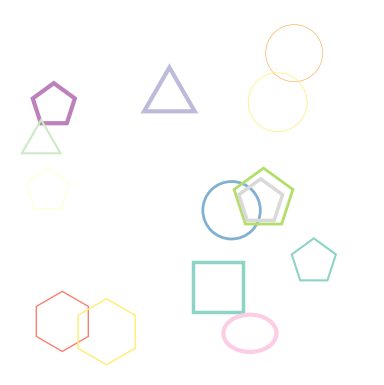[{"shape": "pentagon", "thickness": 1.5, "radius": 0.3, "center": [0.815, 0.321]}, {"shape": "square", "thickness": 2.5, "radius": 0.33, "center": [0.566, 0.255]}, {"shape": "pentagon", "thickness": 0.5, "radius": 0.3, "center": [0.124, 0.506]}, {"shape": "triangle", "thickness": 3, "radius": 0.38, "center": [0.44, 0.749]}, {"shape": "hexagon", "thickness": 1, "radius": 0.39, "center": [0.162, 0.165]}, {"shape": "circle", "thickness": 2, "radius": 0.37, "center": [0.601, 0.454]}, {"shape": "circle", "thickness": 0.5, "radius": 0.37, "center": [0.764, 0.862]}, {"shape": "pentagon", "thickness": 2, "radius": 0.4, "center": [0.684, 0.483]}, {"shape": "oval", "thickness": 3, "radius": 0.35, "center": [0.649, 0.134]}, {"shape": "pentagon", "thickness": 2.5, "radius": 0.3, "center": [0.677, 0.476]}, {"shape": "pentagon", "thickness": 3, "radius": 0.29, "center": [0.14, 0.726]}, {"shape": "triangle", "thickness": 1.5, "radius": 0.29, "center": [0.107, 0.631]}, {"shape": "circle", "thickness": 0.5, "radius": 0.38, "center": [0.721, 0.734]}, {"shape": "hexagon", "thickness": 1, "radius": 0.43, "center": [0.277, 0.138]}]